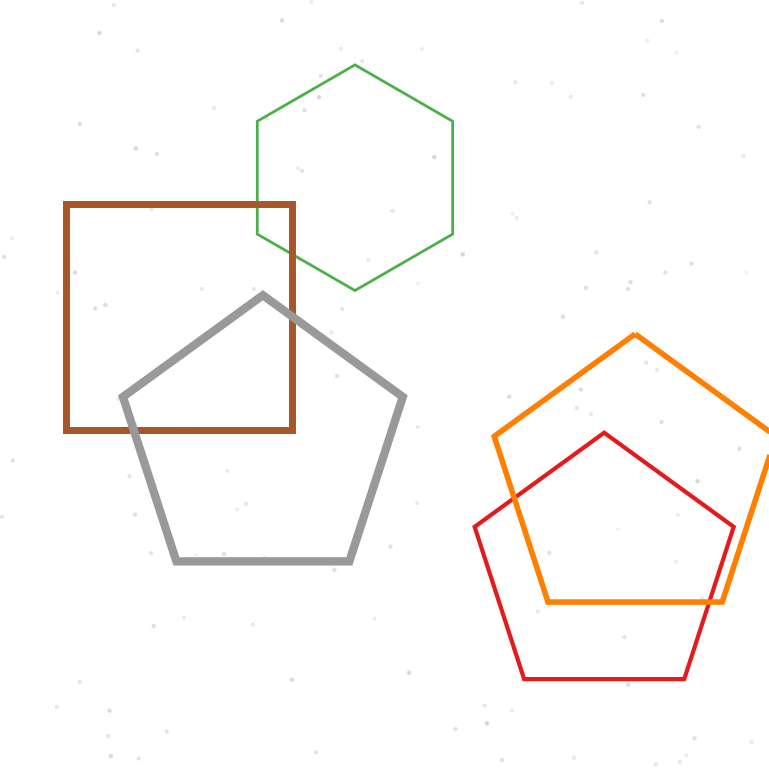[{"shape": "pentagon", "thickness": 1.5, "radius": 0.88, "center": [0.785, 0.261]}, {"shape": "hexagon", "thickness": 1, "radius": 0.73, "center": [0.461, 0.769]}, {"shape": "pentagon", "thickness": 2, "radius": 0.96, "center": [0.825, 0.374]}, {"shape": "square", "thickness": 2.5, "radius": 0.73, "center": [0.232, 0.589]}, {"shape": "pentagon", "thickness": 3, "radius": 0.96, "center": [0.341, 0.426]}]